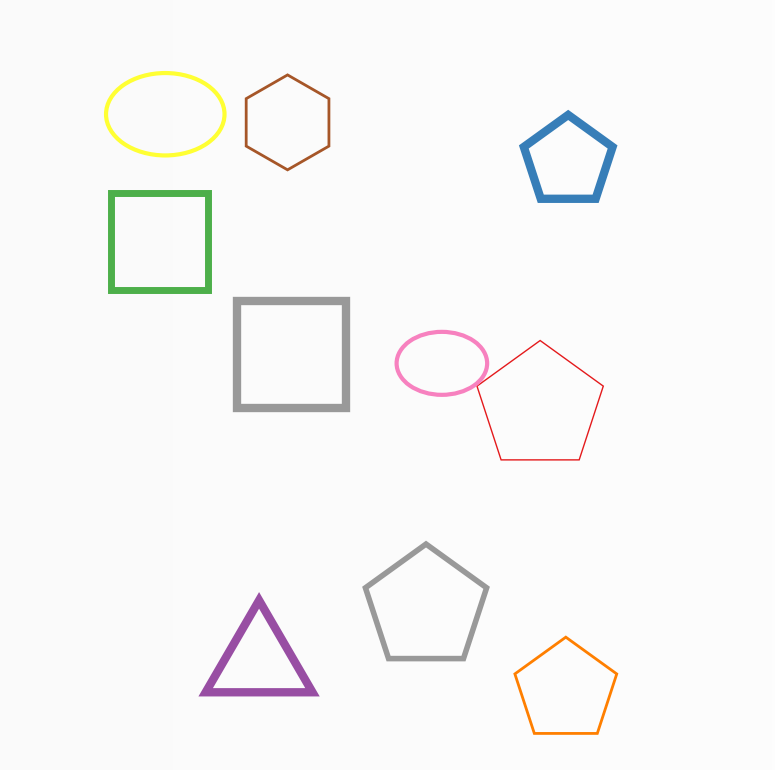[{"shape": "pentagon", "thickness": 0.5, "radius": 0.43, "center": [0.697, 0.472]}, {"shape": "pentagon", "thickness": 3, "radius": 0.3, "center": [0.733, 0.791]}, {"shape": "square", "thickness": 2.5, "radius": 0.31, "center": [0.206, 0.686]}, {"shape": "triangle", "thickness": 3, "radius": 0.4, "center": [0.334, 0.141]}, {"shape": "pentagon", "thickness": 1, "radius": 0.35, "center": [0.73, 0.103]}, {"shape": "oval", "thickness": 1.5, "radius": 0.38, "center": [0.213, 0.852]}, {"shape": "hexagon", "thickness": 1, "radius": 0.31, "center": [0.371, 0.841]}, {"shape": "oval", "thickness": 1.5, "radius": 0.29, "center": [0.57, 0.528]}, {"shape": "pentagon", "thickness": 2, "radius": 0.41, "center": [0.55, 0.211]}, {"shape": "square", "thickness": 3, "radius": 0.35, "center": [0.376, 0.539]}]